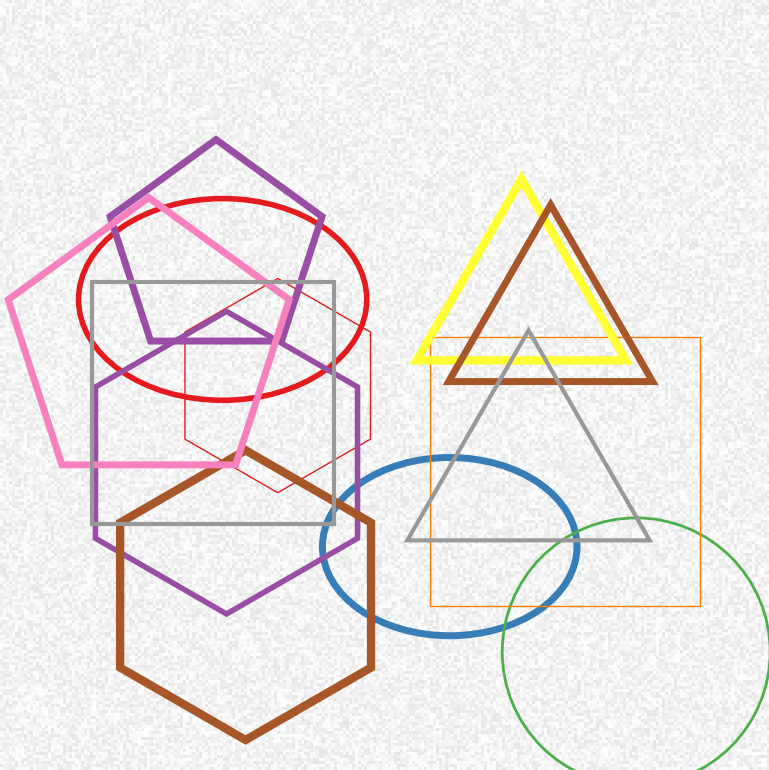[{"shape": "oval", "thickness": 2, "radius": 0.94, "center": [0.289, 0.611]}, {"shape": "hexagon", "thickness": 0.5, "radius": 0.7, "center": [0.361, 0.499]}, {"shape": "oval", "thickness": 2.5, "radius": 0.83, "center": [0.584, 0.29]}, {"shape": "circle", "thickness": 1, "radius": 0.87, "center": [0.826, 0.153]}, {"shape": "pentagon", "thickness": 2.5, "radius": 0.72, "center": [0.281, 0.674]}, {"shape": "hexagon", "thickness": 2, "radius": 0.98, "center": [0.294, 0.399]}, {"shape": "square", "thickness": 0.5, "radius": 0.87, "center": [0.734, 0.387]}, {"shape": "triangle", "thickness": 3, "radius": 0.79, "center": [0.677, 0.61]}, {"shape": "triangle", "thickness": 2.5, "radius": 0.76, "center": [0.715, 0.581]}, {"shape": "hexagon", "thickness": 3, "radius": 0.94, "center": [0.319, 0.227]}, {"shape": "pentagon", "thickness": 2.5, "radius": 0.96, "center": [0.193, 0.552]}, {"shape": "triangle", "thickness": 1.5, "radius": 0.91, "center": [0.686, 0.389]}, {"shape": "square", "thickness": 1.5, "radius": 0.79, "center": [0.277, 0.476]}]